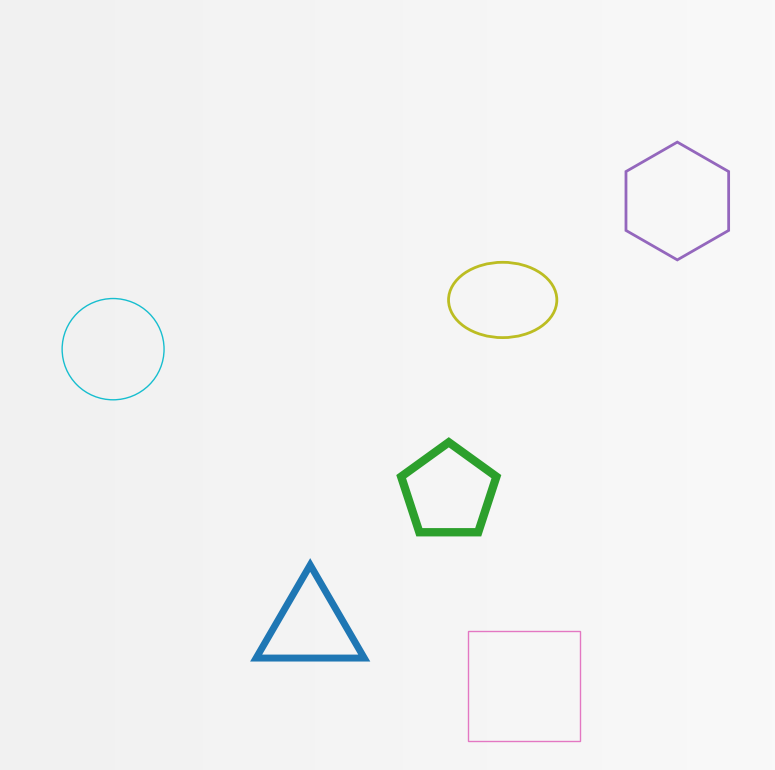[{"shape": "triangle", "thickness": 2.5, "radius": 0.4, "center": [0.4, 0.186]}, {"shape": "pentagon", "thickness": 3, "radius": 0.32, "center": [0.579, 0.361]}, {"shape": "hexagon", "thickness": 1, "radius": 0.38, "center": [0.874, 0.739]}, {"shape": "square", "thickness": 0.5, "radius": 0.36, "center": [0.676, 0.109]}, {"shape": "oval", "thickness": 1, "radius": 0.35, "center": [0.649, 0.61]}, {"shape": "circle", "thickness": 0.5, "radius": 0.33, "center": [0.146, 0.547]}]